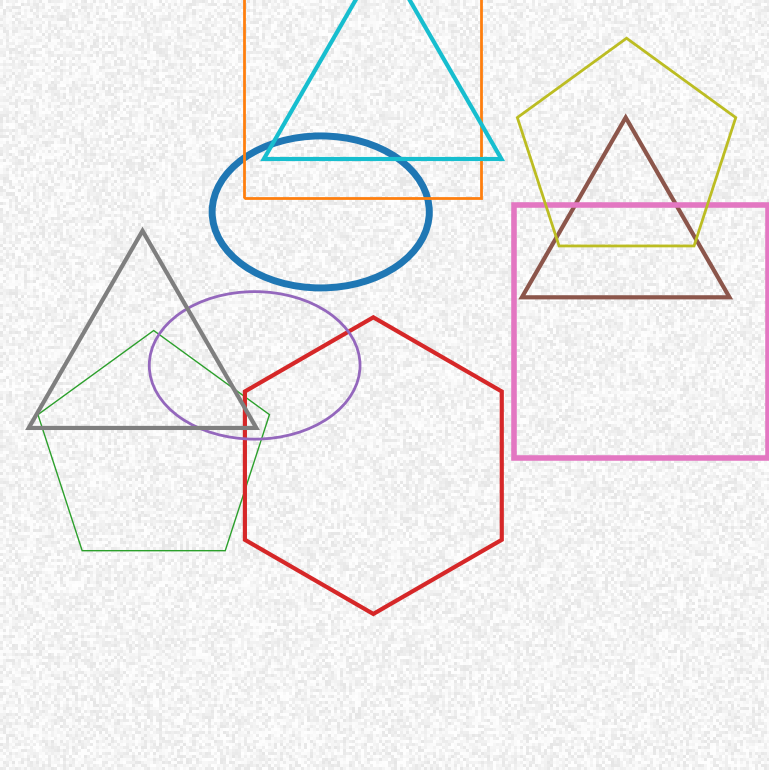[{"shape": "oval", "thickness": 2.5, "radius": 0.71, "center": [0.417, 0.725]}, {"shape": "square", "thickness": 1, "radius": 0.77, "center": [0.471, 0.897]}, {"shape": "pentagon", "thickness": 0.5, "radius": 0.79, "center": [0.2, 0.413]}, {"shape": "hexagon", "thickness": 1.5, "radius": 0.96, "center": [0.485, 0.395]}, {"shape": "oval", "thickness": 1, "radius": 0.68, "center": [0.331, 0.525]}, {"shape": "triangle", "thickness": 1.5, "radius": 0.78, "center": [0.813, 0.692]}, {"shape": "square", "thickness": 2, "radius": 0.82, "center": [0.833, 0.57]}, {"shape": "triangle", "thickness": 1.5, "radius": 0.85, "center": [0.185, 0.53]}, {"shape": "pentagon", "thickness": 1, "radius": 0.75, "center": [0.814, 0.801]}, {"shape": "triangle", "thickness": 1.5, "radius": 0.89, "center": [0.497, 0.883]}]